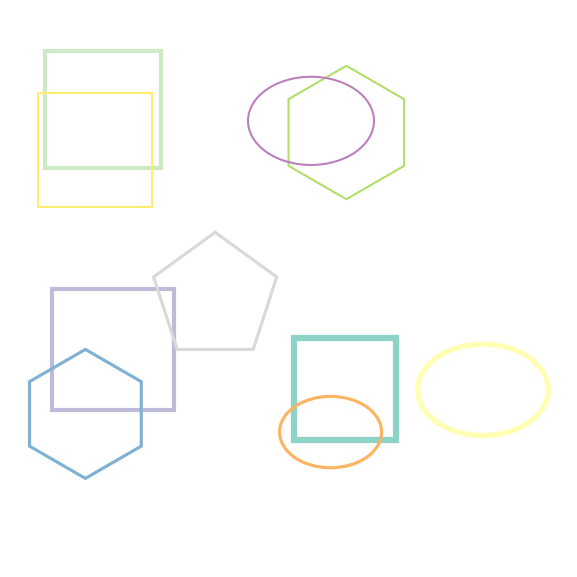[{"shape": "square", "thickness": 3, "radius": 0.44, "center": [0.598, 0.325]}, {"shape": "oval", "thickness": 2.5, "radius": 0.57, "center": [0.836, 0.324]}, {"shape": "square", "thickness": 2, "radius": 0.53, "center": [0.196, 0.394]}, {"shape": "hexagon", "thickness": 1.5, "radius": 0.56, "center": [0.148, 0.282]}, {"shape": "oval", "thickness": 1.5, "radius": 0.44, "center": [0.572, 0.251]}, {"shape": "hexagon", "thickness": 1, "radius": 0.58, "center": [0.6, 0.77]}, {"shape": "pentagon", "thickness": 1.5, "radius": 0.56, "center": [0.373, 0.485]}, {"shape": "oval", "thickness": 1, "radius": 0.55, "center": [0.539, 0.79]}, {"shape": "square", "thickness": 2, "radius": 0.51, "center": [0.178, 0.809]}, {"shape": "square", "thickness": 1, "radius": 0.49, "center": [0.164, 0.739]}]